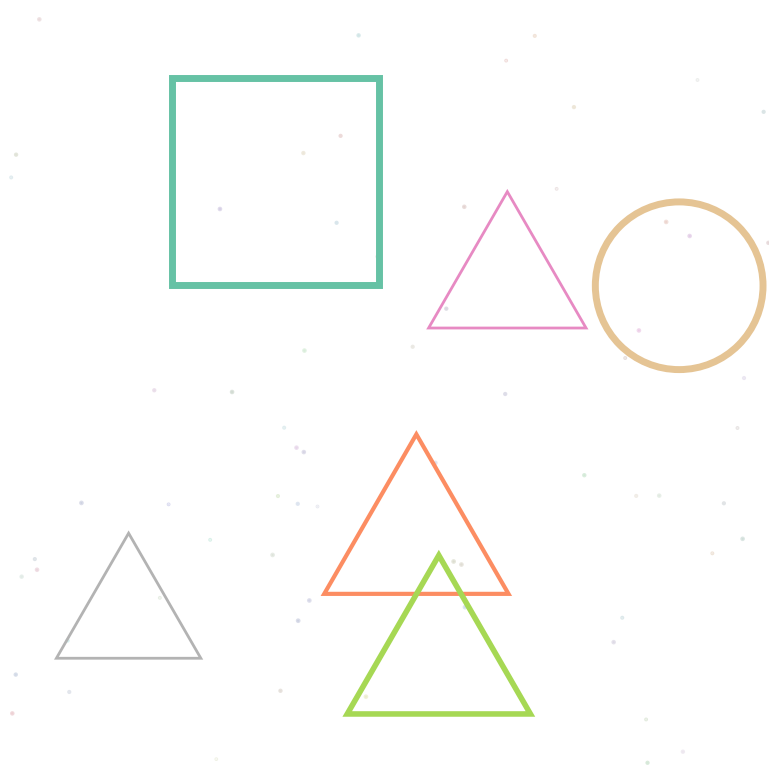[{"shape": "square", "thickness": 2.5, "radius": 0.67, "center": [0.358, 0.765]}, {"shape": "triangle", "thickness": 1.5, "radius": 0.69, "center": [0.541, 0.298]}, {"shape": "triangle", "thickness": 1, "radius": 0.59, "center": [0.659, 0.633]}, {"shape": "triangle", "thickness": 2, "radius": 0.69, "center": [0.57, 0.141]}, {"shape": "circle", "thickness": 2.5, "radius": 0.54, "center": [0.882, 0.629]}, {"shape": "triangle", "thickness": 1, "radius": 0.54, "center": [0.167, 0.199]}]